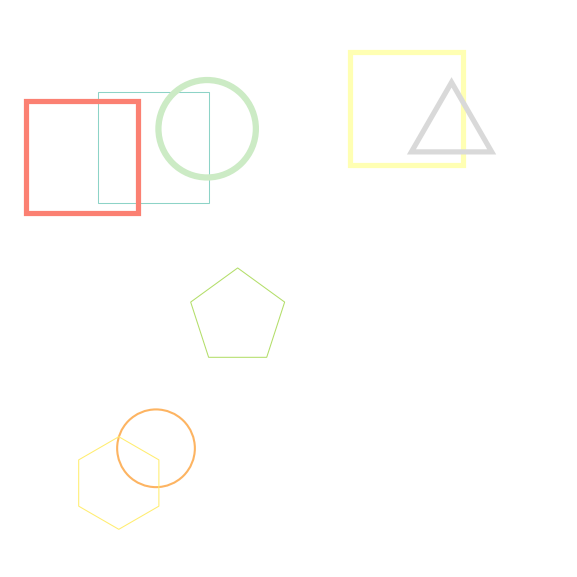[{"shape": "square", "thickness": 0.5, "radius": 0.48, "center": [0.266, 0.744]}, {"shape": "square", "thickness": 2.5, "radius": 0.49, "center": [0.704, 0.811]}, {"shape": "square", "thickness": 2.5, "radius": 0.49, "center": [0.142, 0.727]}, {"shape": "circle", "thickness": 1, "radius": 0.34, "center": [0.27, 0.223]}, {"shape": "pentagon", "thickness": 0.5, "radius": 0.43, "center": [0.412, 0.45]}, {"shape": "triangle", "thickness": 2.5, "radius": 0.4, "center": [0.782, 0.776]}, {"shape": "circle", "thickness": 3, "radius": 0.42, "center": [0.359, 0.776]}, {"shape": "hexagon", "thickness": 0.5, "radius": 0.4, "center": [0.206, 0.163]}]